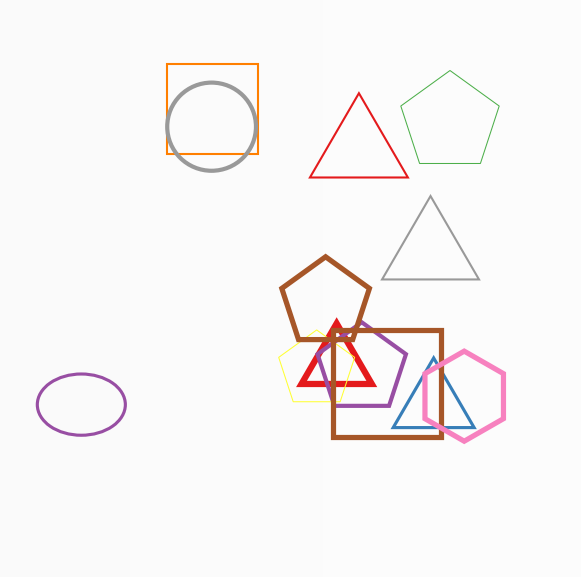[{"shape": "triangle", "thickness": 3, "radius": 0.35, "center": [0.579, 0.369]}, {"shape": "triangle", "thickness": 1, "radius": 0.49, "center": [0.617, 0.74]}, {"shape": "triangle", "thickness": 1.5, "radius": 0.4, "center": [0.746, 0.299]}, {"shape": "pentagon", "thickness": 0.5, "radius": 0.44, "center": [0.774, 0.788]}, {"shape": "pentagon", "thickness": 2, "radius": 0.4, "center": [0.622, 0.361]}, {"shape": "oval", "thickness": 1.5, "radius": 0.38, "center": [0.14, 0.298]}, {"shape": "square", "thickness": 1, "radius": 0.39, "center": [0.366, 0.81]}, {"shape": "pentagon", "thickness": 0.5, "radius": 0.34, "center": [0.545, 0.359]}, {"shape": "pentagon", "thickness": 2.5, "radius": 0.4, "center": [0.56, 0.475]}, {"shape": "square", "thickness": 2.5, "radius": 0.47, "center": [0.666, 0.335]}, {"shape": "hexagon", "thickness": 2.5, "radius": 0.39, "center": [0.799, 0.313]}, {"shape": "triangle", "thickness": 1, "radius": 0.48, "center": [0.741, 0.563]}, {"shape": "circle", "thickness": 2, "radius": 0.38, "center": [0.364, 0.78]}]